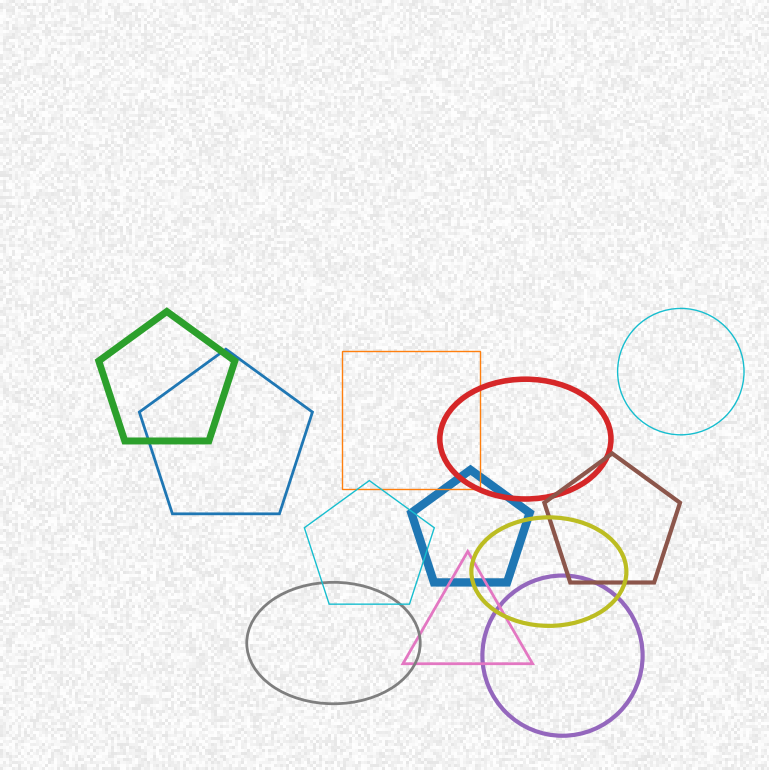[{"shape": "pentagon", "thickness": 1, "radius": 0.59, "center": [0.293, 0.428]}, {"shape": "pentagon", "thickness": 3, "radius": 0.4, "center": [0.611, 0.309]}, {"shape": "square", "thickness": 0.5, "radius": 0.45, "center": [0.534, 0.455]}, {"shape": "pentagon", "thickness": 2.5, "radius": 0.46, "center": [0.217, 0.503]}, {"shape": "oval", "thickness": 2, "radius": 0.56, "center": [0.682, 0.43]}, {"shape": "circle", "thickness": 1.5, "radius": 0.52, "center": [0.731, 0.149]}, {"shape": "pentagon", "thickness": 1.5, "radius": 0.46, "center": [0.795, 0.318]}, {"shape": "triangle", "thickness": 1, "radius": 0.49, "center": [0.607, 0.187]}, {"shape": "oval", "thickness": 1, "radius": 0.56, "center": [0.433, 0.165]}, {"shape": "oval", "thickness": 1.5, "radius": 0.5, "center": [0.713, 0.258]}, {"shape": "pentagon", "thickness": 0.5, "radius": 0.44, "center": [0.48, 0.287]}, {"shape": "circle", "thickness": 0.5, "radius": 0.41, "center": [0.884, 0.517]}]